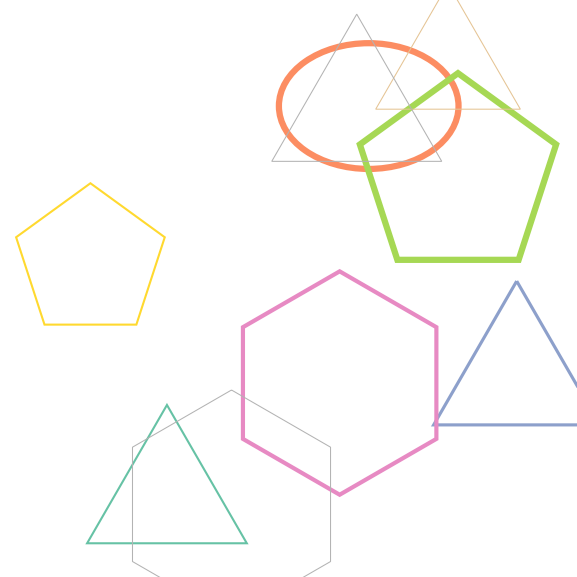[{"shape": "triangle", "thickness": 1, "radius": 0.8, "center": [0.289, 0.138]}, {"shape": "oval", "thickness": 3, "radius": 0.78, "center": [0.638, 0.815]}, {"shape": "triangle", "thickness": 1.5, "radius": 0.83, "center": [0.895, 0.346]}, {"shape": "hexagon", "thickness": 2, "radius": 0.97, "center": [0.588, 0.336]}, {"shape": "pentagon", "thickness": 3, "radius": 0.89, "center": [0.793, 0.694]}, {"shape": "pentagon", "thickness": 1, "radius": 0.68, "center": [0.157, 0.546]}, {"shape": "triangle", "thickness": 0.5, "radius": 0.72, "center": [0.776, 0.882]}, {"shape": "triangle", "thickness": 0.5, "radius": 0.85, "center": [0.618, 0.805]}, {"shape": "hexagon", "thickness": 0.5, "radius": 0.99, "center": [0.401, 0.126]}]